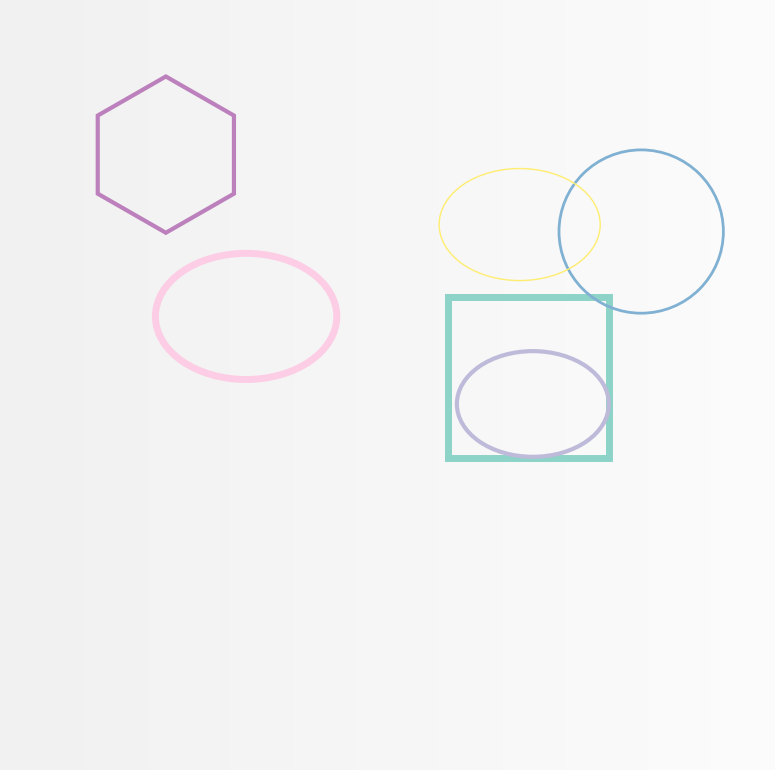[{"shape": "square", "thickness": 2.5, "radius": 0.52, "center": [0.682, 0.51]}, {"shape": "oval", "thickness": 1.5, "radius": 0.49, "center": [0.688, 0.475]}, {"shape": "circle", "thickness": 1, "radius": 0.53, "center": [0.827, 0.699]}, {"shape": "oval", "thickness": 2.5, "radius": 0.59, "center": [0.318, 0.589]}, {"shape": "hexagon", "thickness": 1.5, "radius": 0.51, "center": [0.214, 0.799]}, {"shape": "oval", "thickness": 0.5, "radius": 0.52, "center": [0.671, 0.708]}]